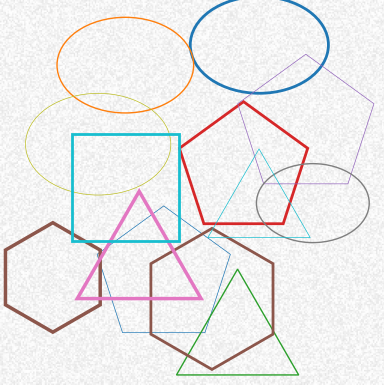[{"shape": "oval", "thickness": 2, "radius": 0.9, "center": [0.674, 0.883]}, {"shape": "pentagon", "thickness": 0.5, "radius": 0.91, "center": [0.425, 0.283]}, {"shape": "oval", "thickness": 1, "radius": 0.89, "center": [0.326, 0.831]}, {"shape": "triangle", "thickness": 1, "radius": 0.92, "center": [0.617, 0.118]}, {"shape": "pentagon", "thickness": 2, "radius": 0.88, "center": [0.633, 0.561]}, {"shape": "pentagon", "thickness": 0.5, "radius": 0.93, "center": [0.794, 0.673]}, {"shape": "hexagon", "thickness": 2, "radius": 0.92, "center": [0.551, 0.224]}, {"shape": "hexagon", "thickness": 2.5, "radius": 0.71, "center": [0.137, 0.279]}, {"shape": "triangle", "thickness": 2.5, "radius": 0.93, "center": [0.362, 0.317]}, {"shape": "oval", "thickness": 1, "radius": 0.73, "center": [0.813, 0.472]}, {"shape": "oval", "thickness": 0.5, "radius": 0.94, "center": [0.255, 0.625]}, {"shape": "triangle", "thickness": 0.5, "radius": 0.77, "center": [0.673, 0.46]}, {"shape": "square", "thickness": 2, "radius": 0.7, "center": [0.326, 0.512]}]